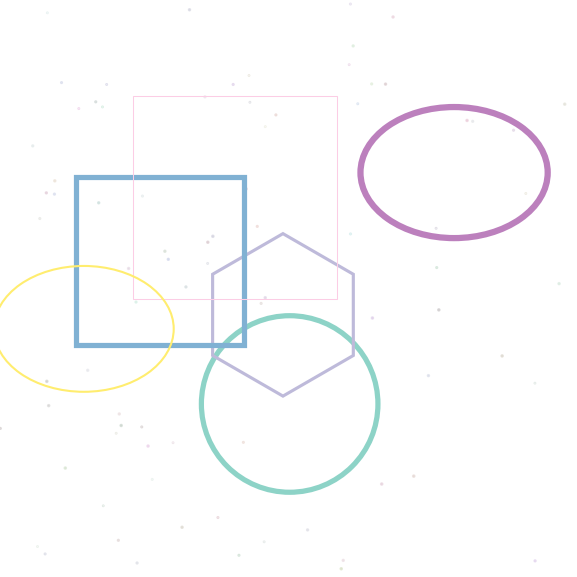[{"shape": "circle", "thickness": 2.5, "radius": 0.76, "center": [0.502, 0.3]}, {"shape": "hexagon", "thickness": 1.5, "radius": 0.7, "center": [0.49, 0.454]}, {"shape": "square", "thickness": 2.5, "radius": 0.73, "center": [0.277, 0.547]}, {"shape": "square", "thickness": 0.5, "radius": 0.88, "center": [0.406, 0.657]}, {"shape": "oval", "thickness": 3, "radius": 0.81, "center": [0.786, 0.7]}, {"shape": "oval", "thickness": 1, "radius": 0.78, "center": [0.145, 0.43]}]